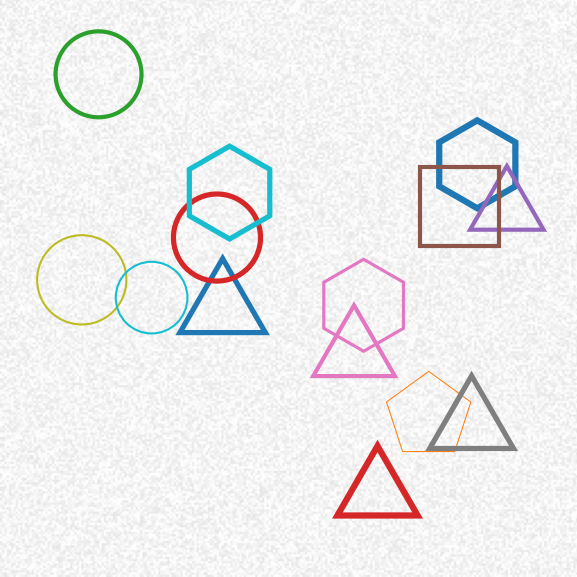[{"shape": "triangle", "thickness": 2.5, "radius": 0.43, "center": [0.386, 0.466]}, {"shape": "hexagon", "thickness": 3, "radius": 0.38, "center": [0.827, 0.715]}, {"shape": "pentagon", "thickness": 0.5, "radius": 0.38, "center": [0.742, 0.279]}, {"shape": "circle", "thickness": 2, "radius": 0.37, "center": [0.171, 0.87]}, {"shape": "triangle", "thickness": 3, "radius": 0.4, "center": [0.654, 0.147]}, {"shape": "circle", "thickness": 2.5, "radius": 0.38, "center": [0.376, 0.588]}, {"shape": "triangle", "thickness": 2, "radius": 0.37, "center": [0.878, 0.638]}, {"shape": "square", "thickness": 2, "radius": 0.34, "center": [0.796, 0.642]}, {"shape": "hexagon", "thickness": 1.5, "radius": 0.4, "center": [0.63, 0.471]}, {"shape": "triangle", "thickness": 2, "radius": 0.41, "center": [0.613, 0.389]}, {"shape": "triangle", "thickness": 2.5, "radius": 0.42, "center": [0.817, 0.264]}, {"shape": "circle", "thickness": 1, "radius": 0.39, "center": [0.142, 0.515]}, {"shape": "circle", "thickness": 1, "radius": 0.31, "center": [0.263, 0.484]}, {"shape": "hexagon", "thickness": 2.5, "radius": 0.4, "center": [0.398, 0.666]}]